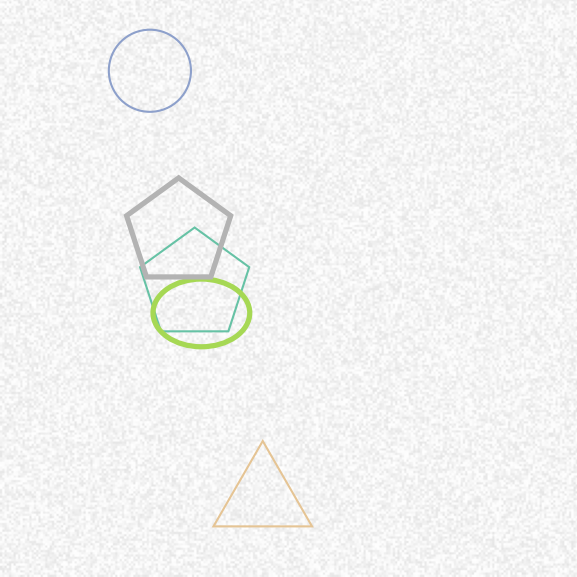[{"shape": "pentagon", "thickness": 1, "radius": 0.5, "center": [0.337, 0.506]}, {"shape": "circle", "thickness": 1, "radius": 0.36, "center": [0.26, 0.877]}, {"shape": "oval", "thickness": 2.5, "radius": 0.42, "center": [0.349, 0.457]}, {"shape": "triangle", "thickness": 1, "radius": 0.49, "center": [0.455, 0.137]}, {"shape": "pentagon", "thickness": 2.5, "radius": 0.47, "center": [0.309, 0.596]}]